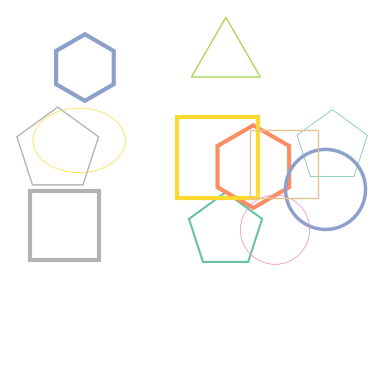[{"shape": "pentagon", "thickness": 1.5, "radius": 0.5, "center": [0.586, 0.401]}, {"shape": "pentagon", "thickness": 0.5, "radius": 0.48, "center": [0.863, 0.619]}, {"shape": "hexagon", "thickness": 3, "radius": 0.54, "center": [0.658, 0.567]}, {"shape": "hexagon", "thickness": 3, "radius": 0.43, "center": [0.221, 0.825]}, {"shape": "circle", "thickness": 2.5, "radius": 0.52, "center": [0.846, 0.508]}, {"shape": "circle", "thickness": 0.5, "radius": 0.45, "center": [0.714, 0.403]}, {"shape": "triangle", "thickness": 1, "radius": 0.52, "center": [0.587, 0.852]}, {"shape": "square", "thickness": 3, "radius": 0.52, "center": [0.565, 0.591]}, {"shape": "oval", "thickness": 0.5, "radius": 0.6, "center": [0.206, 0.635]}, {"shape": "square", "thickness": 1, "radius": 0.44, "center": [0.738, 0.574]}, {"shape": "pentagon", "thickness": 1, "radius": 0.56, "center": [0.15, 0.61]}, {"shape": "square", "thickness": 3, "radius": 0.45, "center": [0.167, 0.414]}]